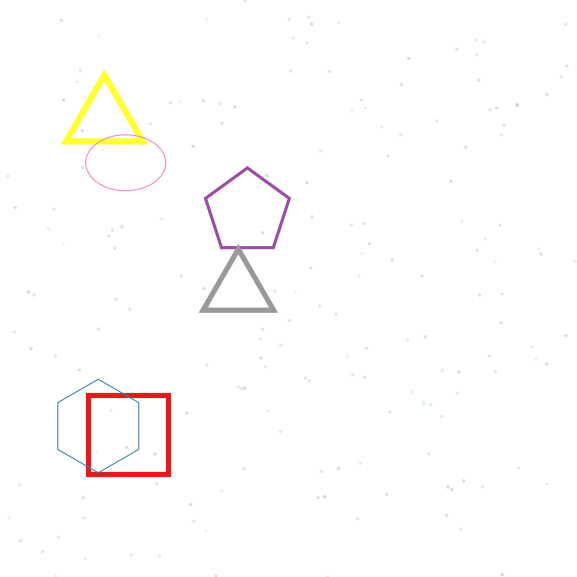[{"shape": "square", "thickness": 2.5, "radius": 0.34, "center": [0.222, 0.247]}, {"shape": "hexagon", "thickness": 0.5, "radius": 0.4, "center": [0.17, 0.261]}, {"shape": "pentagon", "thickness": 1.5, "radius": 0.38, "center": [0.428, 0.632]}, {"shape": "triangle", "thickness": 3, "radius": 0.38, "center": [0.181, 0.793]}, {"shape": "oval", "thickness": 0.5, "radius": 0.35, "center": [0.218, 0.717]}, {"shape": "triangle", "thickness": 2.5, "radius": 0.35, "center": [0.413, 0.497]}]